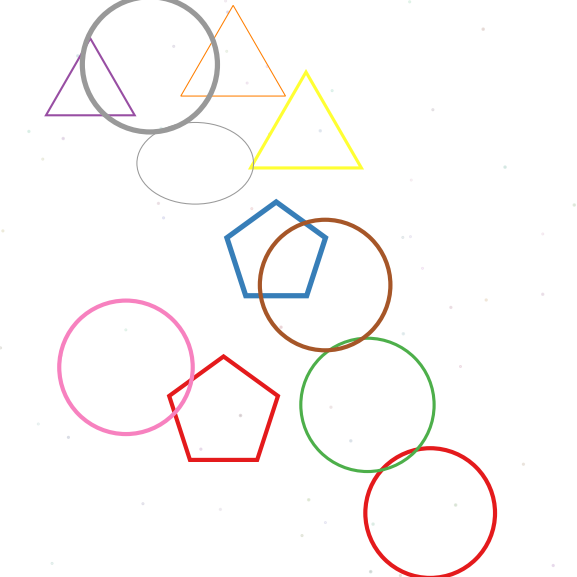[{"shape": "pentagon", "thickness": 2, "radius": 0.5, "center": [0.387, 0.283]}, {"shape": "circle", "thickness": 2, "radius": 0.56, "center": [0.745, 0.111]}, {"shape": "pentagon", "thickness": 2.5, "radius": 0.45, "center": [0.478, 0.56]}, {"shape": "circle", "thickness": 1.5, "radius": 0.58, "center": [0.636, 0.298]}, {"shape": "triangle", "thickness": 1, "radius": 0.44, "center": [0.156, 0.844]}, {"shape": "triangle", "thickness": 0.5, "radius": 0.52, "center": [0.404, 0.885]}, {"shape": "triangle", "thickness": 1.5, "radius": 0.55, "center": [0.53, 0.764]}, {"shape": "circle", "thickness": 2, "radius": 0.57, "center": [0.563, 0.506]}, {"shape": "circle", "thickness": 2, "radius": 0.58, "center": [0.218, 0.363]}, {"shape": "oval", "thickness": 0.5, "radius": 0.5, "center": [0.338, 0.716]}, {"shape": "circle", "thickness": 2.5, "radius": 0.58, "center": [0.26, 0.888]}]